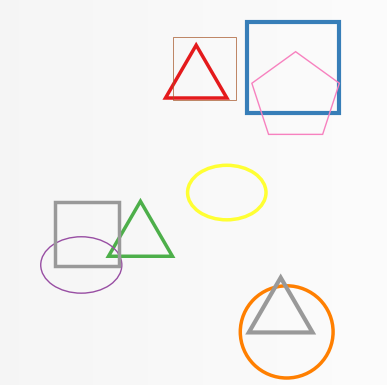[{"shape": "triangle", "thickness": 2.5, "radius": 0.46, "center": [0.506, 0.791]}, {"shape": "square", "thickness": 3, "radius": 0.59, "center": [0.757, 0.825]}, {"shape": "triangle", "thickness": 2.5, "radius": 0.48, "center": [0.362, 0.382]}, {"shape": "oval", "thickness": 1, "radius": 0.52, "center": [0.21, 0.312]}, {"shape": "circle", "thickness": 2.5, "radius": 0.6, "center": [0.74, 0.138]}, {"shape": "oval", "thickness": 2.5, "radius": 0.51, "center": [0.585, 0.5]}, {"shape": "square", "thickness": 0.5, "radius": 0.41, "center": [0.529, 0.821]}, {"shape": "pentagon", "thickness": 1, "radius": 0.59, "center": [0.763, 0.747]}, {"shape": "triangle", "thickness": 3, "radius": 0.47, "center": [0.724, 0.184]}, {"shape": "square", "thickness": 2.5, "radius": 0.42, "center": [0.225, 0.393]}]